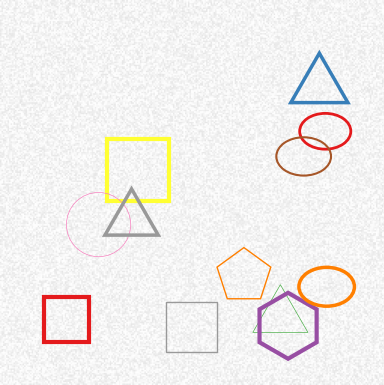[{"shape": "square", "thickness": 3, "radius": 0.29, "center": [0.173, 0.17]}, {"shape": "oval", "thickness": 2, "radius": 0.33, "center": [0.845, 0.659]}, {"shape": "triangle", "thickness": 2.5, "radius": 0.43, "center": [0.829, 0.776]}, {"shape": "triangle", "thickness": 0.5, "radius": 0.41, "center": [0.728, 0.178]}, {"shape": "hexagon", "thickness": 3, "radius": 0.43, "center": [0.748, 0.154]}, {"shape": "oval", "thickness": 2.5, "radius": 0.36, "center": [0.848, 0.255]}, {"shape": "pentagon", "thickness": 1, "radius": 0.37, "center": [0.634, 0.283]}, {"shape": "square", "thickness": 3, "radius": 0.4, "center": [0.359, 0.558]}, {"shape": "oval", "thickness": 1.5, "radius": 0.36, "center": [0.789, 0.594]}, {"shape": "circle", "thickness": 0.5, "radius": 0.42, "center": [0.256, 0.417]}, {"shape": "triangle", "thickness": 2.5, "radius": 0.4, "center": [0.342, 0.429]}, {"shape": "square", "thickness": 1, "radius": 0.33, "center": [0.497, 0.151]}]